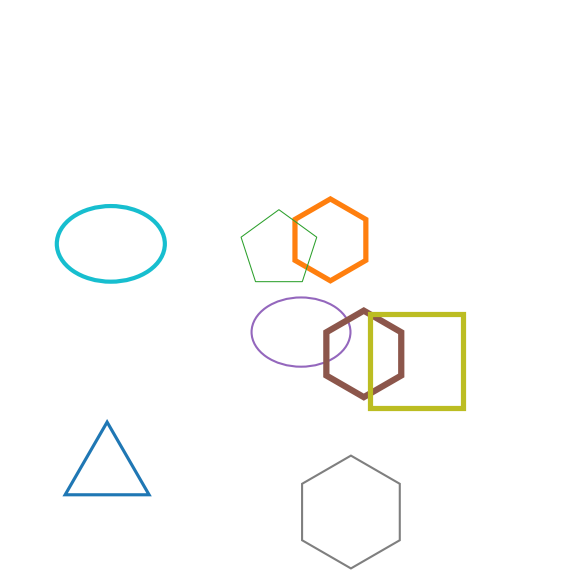[{"shape": "triangle", "thickness": 1.5, "radius": 0.42, "center": [0.185, 0.184]}, {"shape": "hexagon", "thickness": 2.5, "radius": 0.35, "center": [0.572, 0.584]}, {"shape": "pentagon", "thickness": 0.5, "radius": 0.34, "center": [0.483, 0.567]}, {"shape": "oval", "thickness": 1, "radius": 0.43, "center": [0.521, 0.424]}, {"shape": "hexagon", "thickness": 3, "radius": 0.37, "center": [0.63, 0.386]}, {"shape": "hexagon", "thickness": 1, "radius": 0.49, "center": [0.608, 0.113]}, {"shape": "square", "thickness": 2.5, "radius": 0.4, "center": [0.721, 0.374]}, {"shape": "oval", "thickness": 2, "radius": 0.47, "center": [0.192, 0.577]}]